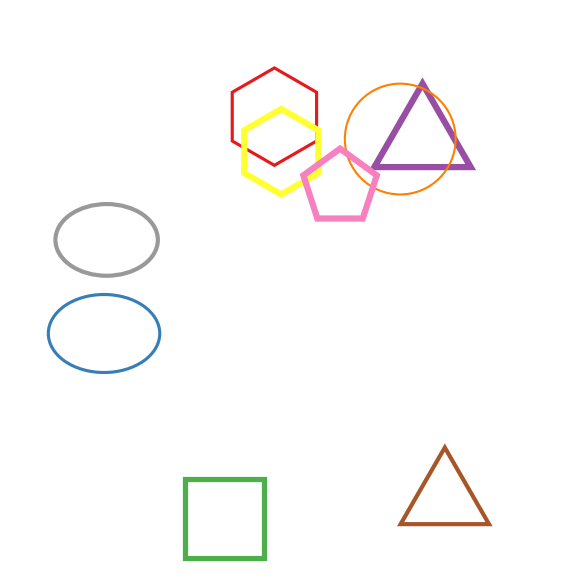[{"shape": "hexagon", "thickness": 1.5, "radius": 0.42, "center": [0.475, 0.797]}, {"shape": "oval", "thickness": 1.5, "radius": 0.48, "center": [0.18, 0.422]}, {"shape": "square", "thickness": 2.5, "radius": 0.34, "center": [0.389, 0.102]}, {"shape": "triangle", "thickness": 3, "radius": 0.48, "center": [0.732, 0.758]}, {"shape": "circle", "thickness": 1, "radius": 0.48, "center": [0.693, 0.758]}, {"shape": "hexagon", "thickness": 3, "radius": 0.37, "center": [0.487, 0.736]}, {"shape": "triangle", "thickness": 2, "radius": 0.44, "center": [0.77, 0.136]}, {"shape": "pentagon", "thickness": 3, "radius": 0.33, "center": [0.589, 0.675]}, {"shape": "oval", "thickness": 2, "radius": 0.44, "center": [0.185, 0.584]}]